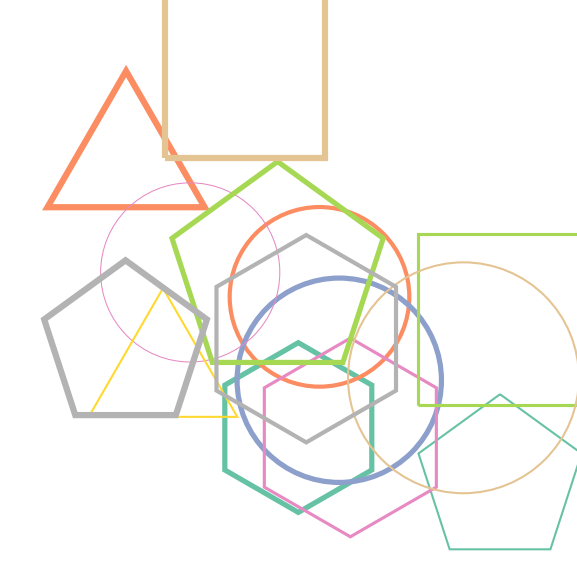[{"shape": "pentagon", "thickness": 1, "radius": 0.74, "center": [0.866, 0.168]}, {"shape": "hexagon", "thickness": 2.5, "radius": 0.73, "center": [0.517, 0.259]}, {"shape": "triangle", "thickness": 3, "radius": 0.79, "center": [0.218, 0.719]}, {"shape": "circle", "thickness": 2, "radius": 0.78, "center": [0.553, 0.485]}, {"shape": "circle", "thickness": 2.5, "radius": 0.88, "center": [0.587, 0.341]}, {"shape": "hexagon", "thickness": 1.5, "radius": 0.86, "center": [0.607, 0.242]}, {"shape": "circle", "thickness": 0.5, "radius": 0.78, "center": [0.329, 0.527]}, {"shape": "pentagon", "thickness": 2.5, "radius": 0.96, "center": [0.481, 0.527]}, {"shape": "square", "thickness": 1.5, "radius": 0.74, "center": [0.871, 0.446]}, {"shape": "triangle", "thickness": 1, "radius": 0.74, "center": [0.282, 0.352]}, {"shape": "circle", "thickness": 1, "radius": 1.0, "center": [0.803, 0.345]}, {"shape": "square", "thickness": 3, "radius": 0.69, "center": [0.424, 0.865]}, {"shape": "hexagon", "thickness": 2, "radius": 0.9, "center": [0.53, 0.413]}, {"shape": "pentagon", "thickness": 3, "radius": 0.74, "center": [0.217, 0.4]}]